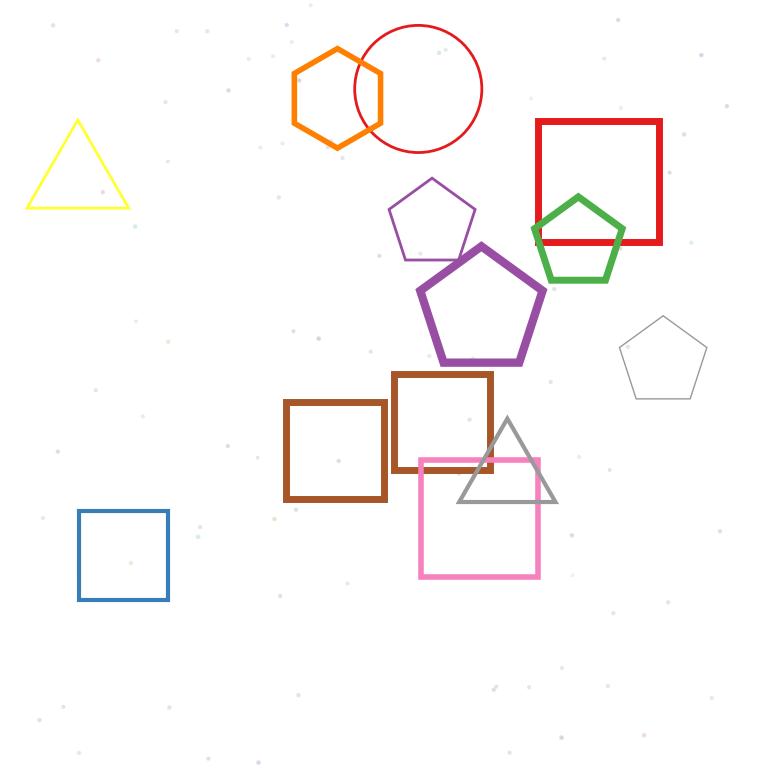[{"shape": "square", "thickness": 2.5, "radius": 0.39, "center": [0.777, 0.765]}, {"shape": "circle", "thickness": 1, "radius": 0.41, "center": [0.543, 0.884]}, {"shape": "square", "thickness": 1.5, "radius": 0.29, "center": [0.16, 0.278]}, {"shape": "pentagon", "thickness": 2.5, "radius": 0.3, "center": [0.751, 0.685]}, {"shape": "pentagon", "thickness": 1, "radius": 0.29, "center": [0.561, 0.71]}, {"shape": "pentagon", "thickness": 3, "radius": 0.42, "center": [0.625, 0.597]}, {"shape": "hexagon", "thickness": 2, "radius": 0.32, "center": [0.438, 0.872]}, {"shape": "triangle", "thickness": 1, "radius": 0.38, "center": [0.101, 0.768]}, {"shape": "square", "thickness": 2.5, "radius": 0.32, "center": [0.435, 0.415]}, {"shape": "square", "thickness": 2.5, "radius": 0.31, "center": [0.574, 0.452]}, {"shape": "square", "thickness": 2, "radius": 0.38, "center": [0.622, 0.326]}, {"shape": "pentagon", "thickness": 0.5, "radius": 0.3, "center": [0.861, 0.53]}, {"shape": "triangle", "thickness": 1.5, "radius": 0.36, "center": [0.659, 0.384]}]